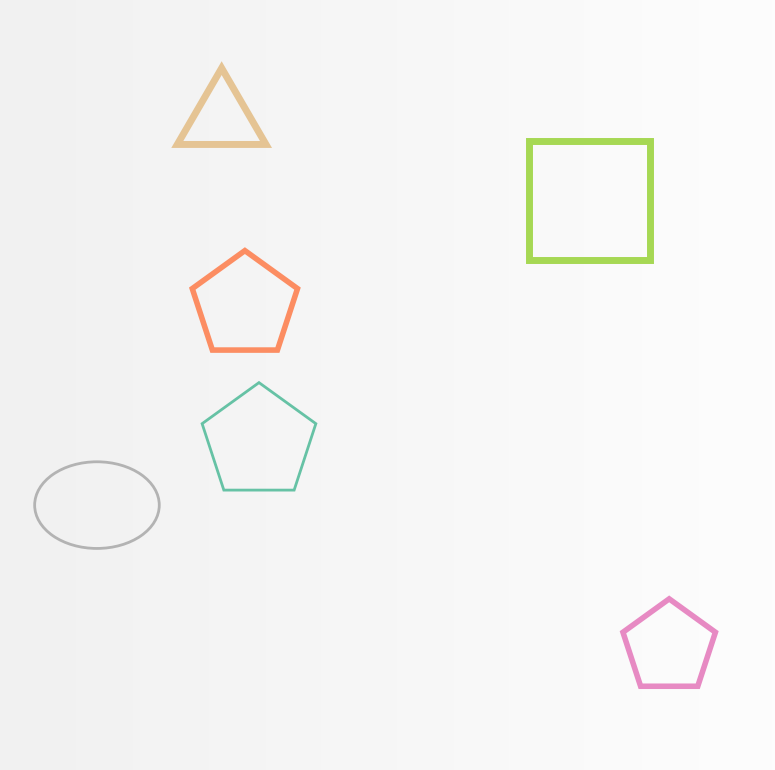[{"shape": "pentagon", "thickness": 1, "radius": 0.39, "center": [0.334, 0.426]}, {"shape": "pentagon", "thickness": 2, "radius": 0.36, "center": [0.316, 0.603]}, {"shape": "pentagon", "thickness": 2, "radius": 0.31, "center": [0.863, 0.16]}, {"shape": "square", "thickness": 2.5, "radius": 0.39, "center": [0.761, 0.74]}, {"shape": "triangle", "thickness": 2.5, "radius": 0.33, "center": [0.286, 0.845]}, {"shape": "oval", "thickness": 1, "radius": 0.4, "center": [0.125, 0.344]}]